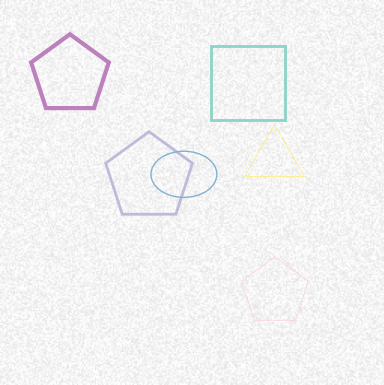[{"shape": "square", "thickness": 2, "radius": 0.48, "center": [0.644, 0.784]}, {"shape": "pentagon", "thickness": 2, "radius": 0.59, "center": [0.387, 0.539]}, {"shape": "oval", "thickness": 1, "radius": 0.43, "center": [0.478, 0.547]}, {"shape": "pentagon", "thickness": 0.5, "radius": 0.46, "center": [0.714, 0.242]}, {"shape": "pentagon", "thickness": 3, "radius": 0.53, "center": [0.182, 0.805]}, {"shape": "triangle", "thickness": 0.5, "radius": 0.45, "center": [0.713, 0.587]}]